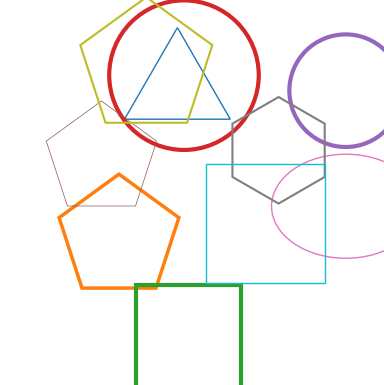[{"shape": "triangle", "thickness": 1, "radius": 0.79, "center": [0.461, 0.77]}, {"shape": "pentagon", "thickness": 2.5, "radius": 0.82, "center": [0.309, 0.384]}, {"shape": "square", "thickness": 3, "radius": 0.68, "center": [0.49, 0.123]}, {"shape": "circle", "thickness": 3, "radius": 0.97, "center": [0.478, 0.805]}, {"shape": "circle", "thickness": 3, "radius": 0.73, "center": [0.898, 0.764]}, {"shape": "pentagon", "thickness": 0.5, "radius": 0.75, "center": [0.264, 0.587]}, {"shape": "oval", "thickness": 1, "radius": 0.97, "center": [0.898, 0.464]}, {"shape": "hexagon", "thickness": 1.5, "radius": 0.69, "center": [0.724, 0.61]}, {"shape": "pentagon", "thickness": 1.5, "radius": 0.9, "center": [0.38, 0.827]}, {"shape": "square", "thickness": 1, "radius": 0.77, "center": [0.69, 0.419]}]